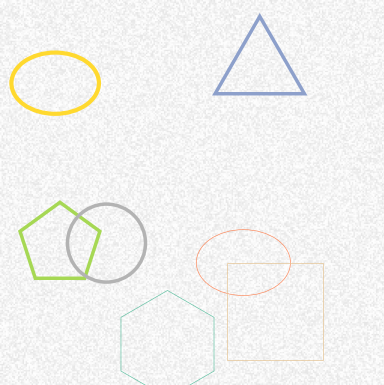[{"shape": "hexagon", "thickness": 0.5, "radius": 0.7, "center": [0.435, 0.106]}, {"shape": "oval", "thickness": 0.5, "radius": 0.61, "center": [0.632, 0.318]}, {"shape": "triangle", "thickness": 2.5, "radius": 0.67, "center": [0.675, 0.823]}, {"shape": "pentagon", "thickness": 2.5, "radius": 0.55, "center": [0.156, 0.365]}, {"shape": "oval", "thickness": 3, "radius": 0.57, "center": [0.143, 0.784]}, {"shape": "square", "thickness": 0.5, "radius": 0.63, "center": [0.714, 0.191]}, {"shape": "circle", "thickness": 2.5, "radius": 0.51, "center": [0.277, 0.369]}]